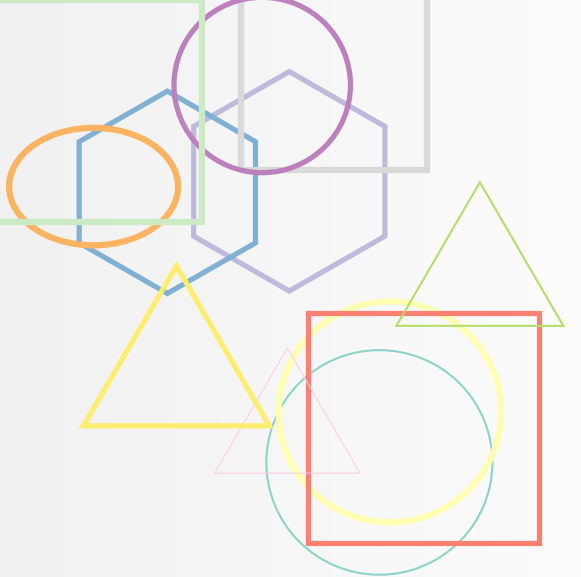[{"shape": "circle", "thickness": 1, "radius": 0.97, "center": [0.653, 0.198]}, {"shape": "circle", "thickness": 3, "radius": 0.96, "center": [0.671, 0.286]}, {"shape": "hexagon", "thickness": 2.5, "radius": 0.95, "center": [0.498, 0.685]}, {"shape": "square", "thickness": 2.5, "radius": 0.99, "center": [0.728, 0.258]}, {"shape": "hexagon", "thickness": 2.5, "radius": 0.88, "center": [0.288, 0.666]}, {"shape": "oval", "thickness": 3, "radius": 0.73, "center": [0.161, 0.676]}, {"shape": "triangle", "thickness": 1, "radius": 0.83, "center": [0.826, 0.518]}, {"shape": "triangle", "thickness": 0.5, "radius": 0.72, "center": [0.494, 0.252]}, {"shape": "square", "thickness": 3, "radius": 0.8, "center": [0.575, 0.865]}, {"shape": "circle", "thickness": 2.5, "radius": 0.76, "center": [0.451, 0.852]}, {"shape": "square", "thickness": 3, "radius": 0.96, "center": [0.155, 0.806]}, {"shape": "triangle", "thickness": 2.5, "radius": 0.92, "center": [0.304, 0.354]}]